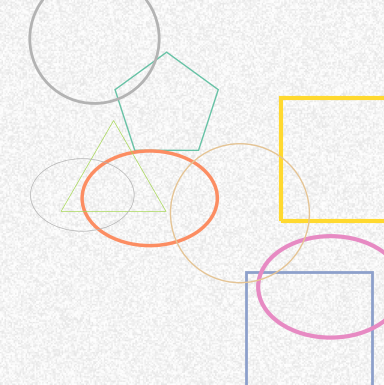[{"shape": "pentagon", "thickness": 1, "radius": 0.7, "center": [0.433, 0.724]}, {"shape": "oval", "thickness": 2.5, "radius": 0.88, "center": [0.389, 0.485]}, {"shape": "square", "thickness": 2, "radius": 0.82, "center": [0.803, 0.128]}, {"shape": "oval", "thickness": 3, "radius": 0.94, "center": [0.859, 0.255]}, {"shape": "triangle", "thickness": 0.5, "radius": 0.79, "center": [0.295, 0.53]}, {"shape": "square", "thickness": 3, "radius": 0.8, "center": [0.89, 0.585]}, {"shape": "circle", "thickness": 1, "radius": 0.9, "center": [0.623, 0.446]}, {"shape": "circle", "thickness": 2, "radius": 0.84, "center": [0.245, 0.899]}, {"shape": "oval", "thickness": 0.5, "radius": 0.67, "center": [0.214, 0.494]}]